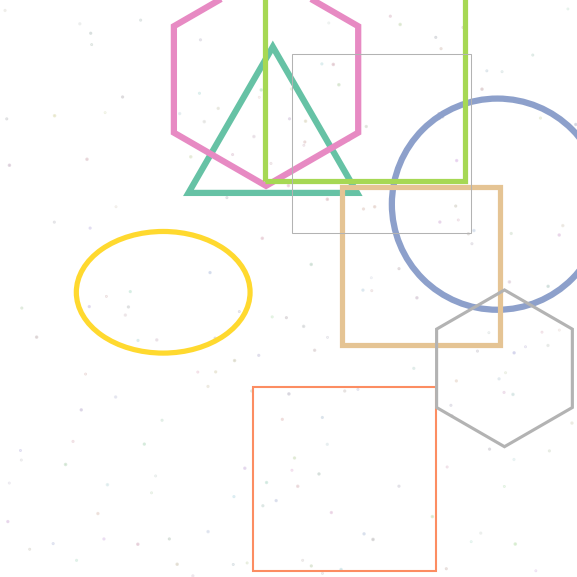[{"shape": "triangle", "thickness": 3, "radius": 0.84, "center": [0.472, 0.749]}, {"shape": "square", "thickness": 1, "radius": 0.79, "center": [0.596, 0.17]}, {"shape": "circle", "thickness": 3, "radius": 0.91, "center": [0.861, 0.646]}, {"shape": "hexagon", "thickness": 3, "radius": 0.92, "center": [0.461, 0.862]}, {"shape": "square", "thickness": 2.5, "radius": 0.87, "center": [0.632, 0.859]}, {"shape": "oval", "thickness": 2.5, "radius": 0.75, "center": [0.283, 0.493]}, {"shape": "square", "thickness": 2.5, "radius": 0.68, "center": [0.729, 0.539]}, {"shape": "square", "thickness": 0.5, "radius": 0.78, "center": [0.661, 0.751]}, {"shape": "hexagon", "thickness": 1.5, "radius": 0.68, "center": [0.874, 0.361]}]